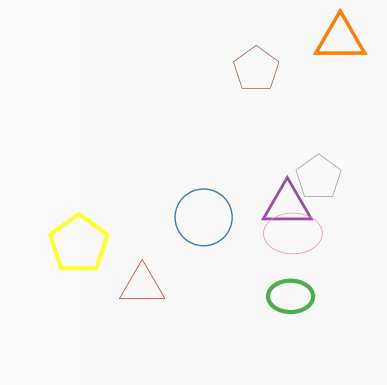[{"shape": "triangle", "thickness": 0.5, "radius": 0.34, "center": [0.367, 0.258]}, {"shape": "circle", "thickness": 1, "radius": 0.37, "center": [0.525, 0.435]}, {"shape": "oval", "thickness": 3, "radius": 0.29, "center": [0.75, 0.23]}, {"shape": "triangle", "thickness": 2, "radius": 0.36, "center": [0.741, 0.467]}, {"shape": "triangle", "thickness": 2.5, "radius": 0.36, "center": [0.878, 0.898]}, {"shape": "pentagon", "thickness": 3, "radius": 0.39, "center": [0.203, 0.366]}, {"shape": "pentagon", "thickness": 0.5, "radius": 0.31, "center": [0.661, 0.82]}, {"shape": "oval", "thickness": 0.5, "radius": 0.38, "center": [0.756, 0.394]}, {"shape": "pentagon", "thickness": 0.5, "radius": 0.31, "center": [0.822, 0.539]}]